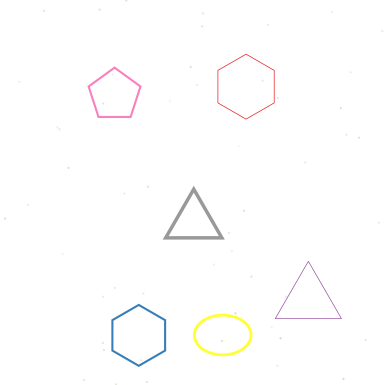[{"shape": "hexagon", "thickness": 0.5, "radius": 0.42, "center": [0.639, 0.775]}, {"shape": "hexagon", "thickness": 1.5, "radius": 0.4, "center": [0.36, 0.129]}, {"shape": "triangle", "thickness": 0.5, "radius": 0.5, "center": [0.801, 0.222]}, {"shape": "oval", "thickness": 2, "radius": 0.37, "center": [0.578, 0.13]}, {"shape": "pentagon", "thickness": 1.5, "radius": 0.35, "center": [0.298, 0.753]}, {"shape": "triangle", "thickness": 2.5, "radius": 0.42, "center": [0.503, 0.424]}]